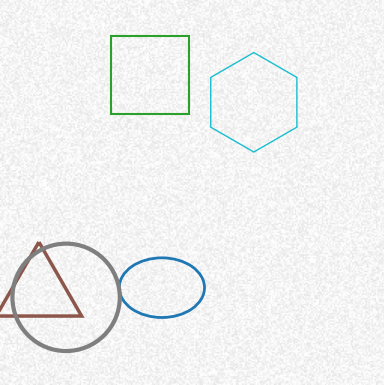[{"shape": "oval", "thickness": 2, "radius": 0.55, "center": [0.42, 0.253]}, {"shape": "square", "thickness": 1.5, "radius": 0.51, "center": [0.39, 0.805]}, {"shape": "triangle", "thickness": 2.5, "radius": 0.64, "center": [0.101, 0.243]}, {"shape": "circle", "thickness": 3, "radius": 0.7, "center": [0.172, 0.228]}, {"shape": "hexagon", "thickness": 1, "radius": 0.65, "center": [0.659, 0.734]}]